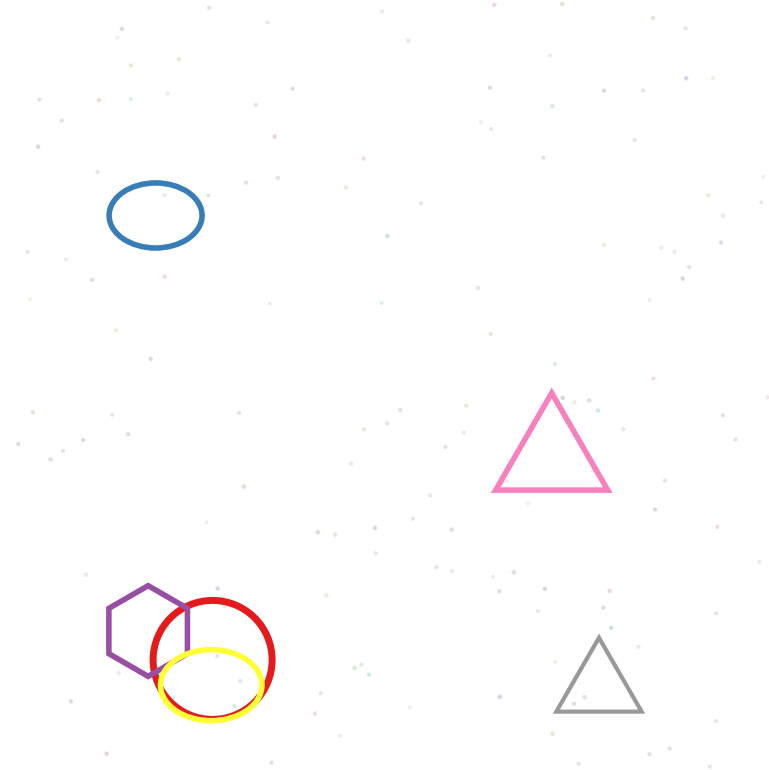[{"shape": "circle", "thickness": 2.5, "radius": 0.39, "center": [0.276, 0.143]}, {"shape": "oval", "thickness": 2, "radius": 0.3, "center": [0.202, 0.72]}, {"shape": "hexagon", "thickness": 2, "radius": 0.29, "center": [0.192, 0.18]}, {"shape": "oval", "thickness": 2, "radius": 0.33, "center": [0.274, 0.11]}, {"shape": "triangle", "thickness": 2, "radius": 0.42, "center": [0.716, 0.406]}, {"shape": "triangle", "thickness": 1.5, "radius": 0.32, "center": [0.778, 0.108]}]